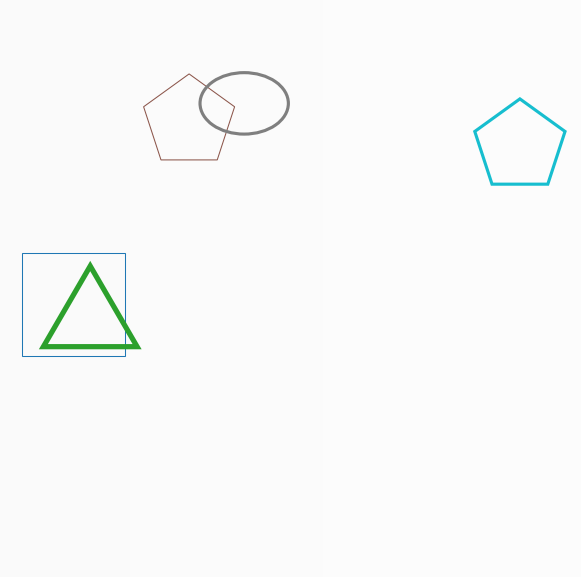[{"shape": "square", "thickness": 0.5, "radius": 0.44, "center": [0.127, 0.472]}, {"shape": "triangle", "thickness": 2.5, "radius": 0.47, "center": [0.155, 0.445]}, {"shape": "pentagon", "thickness": 0.5, "radius": 0.41, "center": [0.325, 0.789]}, {"shape": "oval", "thickness": 1.5, "radius": 0.38, "center": [0.42, 0.82]}, {"shape": "pentagon", "thickness": 1.5, "radius": 0.41, "center": [0.894, 0.746]}]